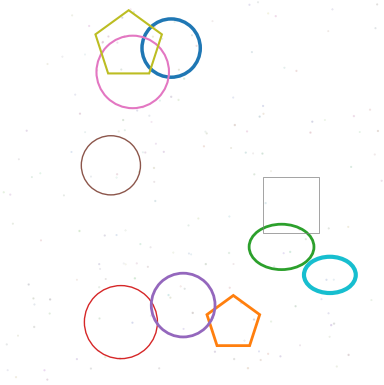[{"shape": "circle", "thickness": 2.5, "radius": 0.38, "center": [0.445, 0.875]}, {"shape": "pentagon", "thickness": 2, "radius": 0.36, "center": [0.606, 0.161]}, {"shape": "oval", "thickness": 2, "radius": 0.42, "center": [0.731, 0.359]}, {"shape": "circle", "thickness": 1, "radius": 0.47, "center": [0.314, 0.163]}, {"shape": "circle", "thickness": 2, "radius": 0.41, "center": [0.476, 0.208]}, {"shape": "circle", "thickness": 1, "radius": 0.38, "center": [0.288, 0.571]}, {"shape": "circle", "thickness": 1.5, "radius": 0.47, "center": [0.345, 0.813]}, {"shape": "square", "thickness": 0.5, "radius": 0.36, "center": [0.756, 0.467]}, {"shape": "pentagon", "thickness": 1.5, "radius": 0.45, "center": [0.334, 0.883]}, {"shape": "oval", "thickness": 3, "radius": 0.34, "center": [0.857, 0.286]}]